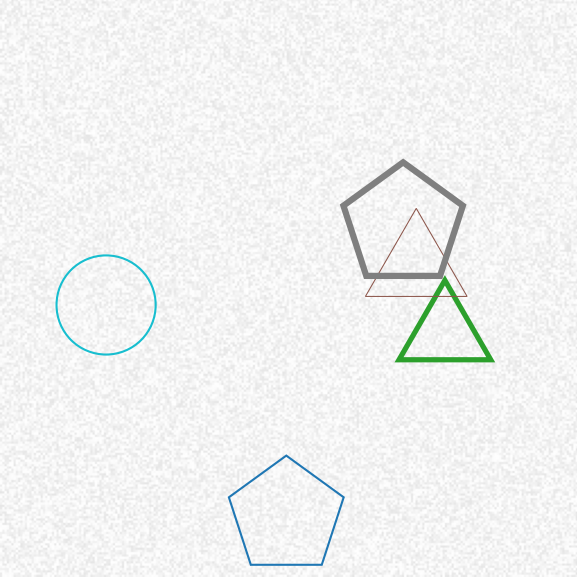[{"shape": "pentagon", "thickness": 1, "radius": 0.52, "center": [0.496, 0.106]}, {"shape": "triangle", "thickness": 2.5, "radius": 0.46, "center": [0.77, 0.422]}, {"shape": "triangle", "thickness": 0.5, "radius": 0.51, "center": [0.721, 0.537]}, {"shape": "pentagon", "thickness": 3, "radius": 0.54, "center": [0.698, 0.609]}, {"shape": "circle", "thickness": 1, "radius": 0.43, "center": [0.184, 0.471]}]